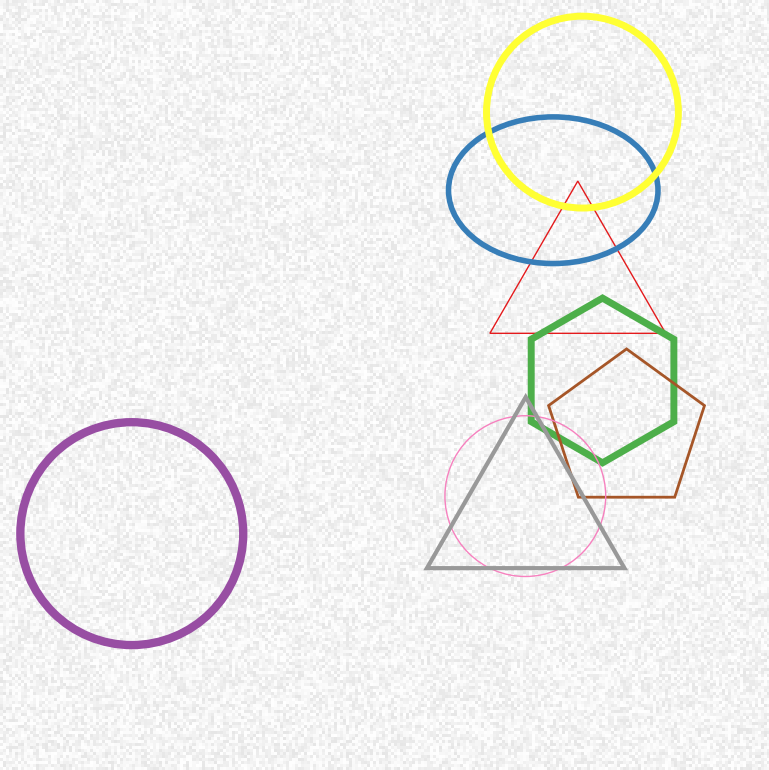[{"shape": "triangle", "thickness": 0.5, "radius": 0.66, "center": [0.75, 0.633]}, {"shape": "oval", "thickness": 2, "radius": 0.68, "center": [0.719, 0.753]}, {"shape": "hexagon", "thickness": 2.5, "radius": 0.53, "center": [0.783, 0.506]}, {"shape": "circle", "thickness": 3, "radius": 0.72, "center": [0.171, 0.307]}, {"shape": "circle", "thickness": 2.5, "radius": 0.62, "center": [0.756, 0.854]}, {"shape": "pentagon", "thickness": 1, "radius": 0.53, "center": [0.814, 0.44]}, {"shape": "circle", "thickness": 0.5, "radius": 0.52, "center": [0.682, 0.356]}, {"shape": "triangle", "thickness": 1.5, "radius": 0.74, "center": [0.683, 0.336]}]